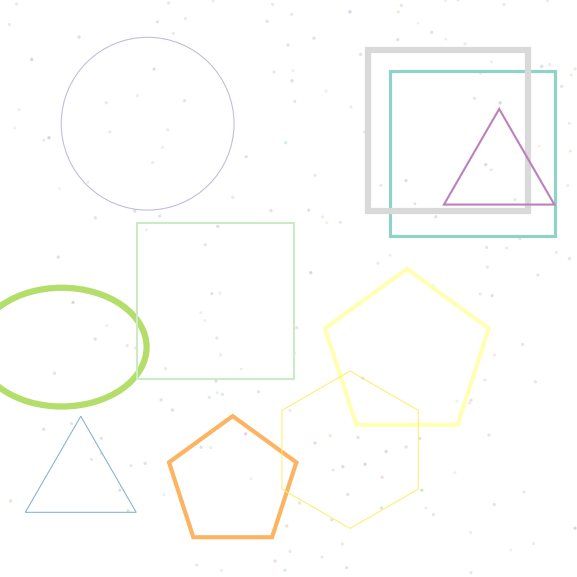[{"shape": "square", "thickness": 1.5, "radius": 0.71, "center": [0.819, 0.733]}, {"shape": "pentagon", "thickness": 2, "radius": 0.75, "center": [0.705, 0.384]}, {"shape": "circle", "thickness": 0.5, "radius": 0.75, "center": [0.256, 0.785]}, {"shape": "triangle", "thickness": 0.5, "radius": 0.55, "center": [0.14, 0.167]}, {"shape": "pentagon", "thickness": 2, "radius": 0.58, "center": [0.403, 0.163]}, {"shape": "oval", "thickness": 3, "radius": 0.73, "center": [0.107, 0.398]}, {"shape": "square", "thickness": 3, "radius": 0.7, "center": [0.776, 0.773]}, {"shape": "triangle", "thickness": 1, "radius": 0.55, "center": [0.864, 0.7]}, {"shape": "square", "thickness": 1, "radius": 0.68, "center": [0.373, 0.478]}, {"shape": "hexagon", "thickness": 0.5, "radius": 0.68, "center": [0.606, 0.22]}]